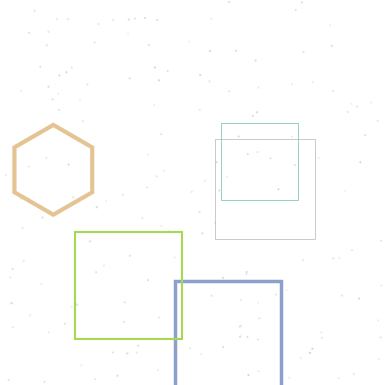[{"shape": "square", "thickness": 0.5, "radius": 0.5, "center": [0.673, 0.58]}, {"shape": "square", "thickness": 2.5, "radius": 0.69, "center": [0.592, 0.133]}, {"shape": "square", "thickness": 1.5, "radius": 0.7, "center": [0.334, 0.259]}, {"shape": "hexagon", "thickness": 3, "radius": 0.58, "center": [0.138, 0.559]}, {"shape": "square", "thickness": 0.5, "radius": 0.65, "center": [0.689, 0.51]}]